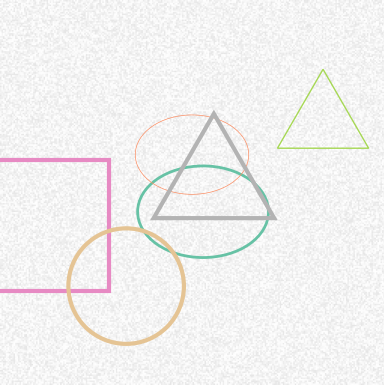[{"shape": "oval", "thickness": 2, "radius": 0.85, "center": [0.527, 0.45]}, {"shape": "oval", "thickness": 0.5, "radius": 0.74, "center": [0.499, 0.598]}, {"shape": "square", "thickness": 3, "radius": 0.85, "center": [0.112, 0.414]}, {"shape": "triangle", "thickness": 1, "radius": 0.68, "center": [0.839, 0.683]}, {"shape": "circle", "thickness": 3, "radius": 0.75, "center": [0.328, 0.257]}, {"shape": "triangle", "thickness": 3, "radius": 0.9, "center": [0.556, 0.524]}]